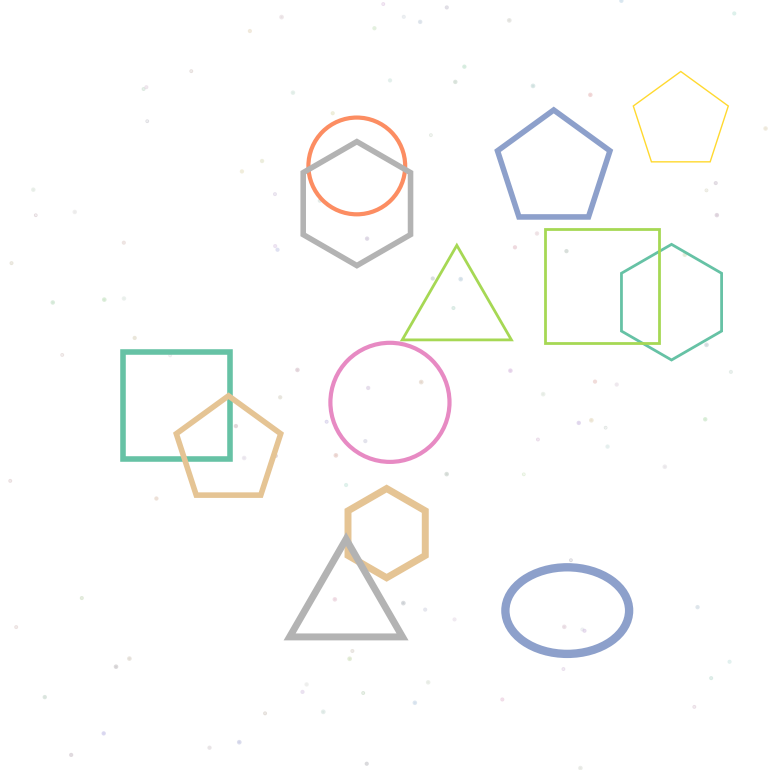[{"shape": "square", "thickness": 2, "radius": 0.34, "center": [0.229, 0.473]}, {"shape": "hexagon", "thickness": 1, "radius": 0.38, "center": [0.872, 0.608]}, {"shape": "circle", "thickness": 1.5, "radius": 0.31, "center": [0.463, 0.784]}, {"shape": "oval", "thickness": 3, "radius": 0.4, "center": [0.737, 0.207]}, {"shape": "pentagon", "thickness": 2, "radius": 0.38, "center": [0.719, 0.78]}, {"shape": "circle", "thickness": 1.5, "radius": 0.39, "center": [0.506, 0.477]}, {"shape": "square", "thickness": 1, "radius": 0.37, "center": [0.782, 0.629]}, {"shape": "triangle", "thickness": 1, "radius": 0.41, "center": [0.593, 0.6]}, {"shape": "pentagon", "thickness": 0.5, "radius": 0.32, "center": [0.884, 0.842]}, {"shape": "hexagon", "thickness": 2.5, "radius": 0.29, "center": [0.502, 0.308]}, {"shape": "pentagon", "thickness": 2, "radius": 0.36, "center": [0.297, 0.415]}, {"shape": "hexagon", "thickness": 2, "radius": 0.4, "center": [0.463, 0.736]}, {"shape": "triangle", "thickness": 2.5, "radius": 0.42, "center": [0.449, 0.215]}]